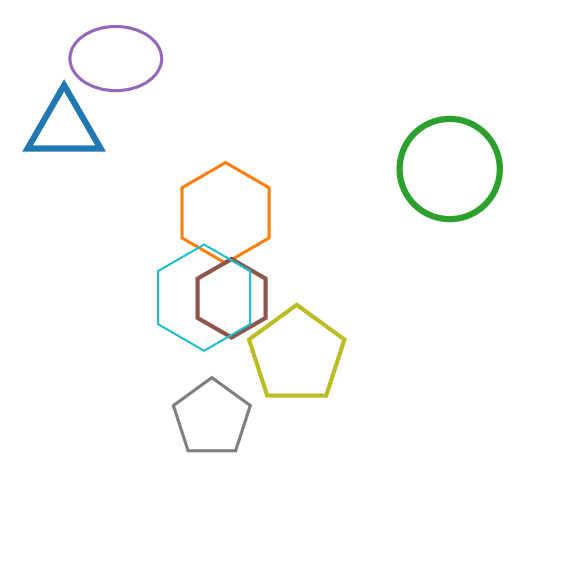[{"shape": "triangle", "thickness": 3, "radius": 0.37, "center": [0.111, 0.778]}, {"shape": "hexagon", "thickness": 1.5, "radius": 0.44, "center": [0.391, 0.631]}, {"shape": "circle", "thickness": 3, "radius": 0.43, "center": [0.779, 0.706]}, {"shape": "oval", "thickness": 1.5, "radius": 0.4, "center": [0.201, 0.898]}, {"shape": "hexagon", "thickness": 2, "radius": 0.34, "center": [0.401, 0.483]}, {"shape": "pentagon", "thickness": 1.5, "radius": 0.35, "center": [0.367, 0.275]}, {"shape": "pentagon", "thickness": 2, "radius": 0.43, "center": [0.514, 0.384]}, {"shape": "hexagon", "thickness": 1, "radius": 0.46, "center": [0.353, 0.484]}]